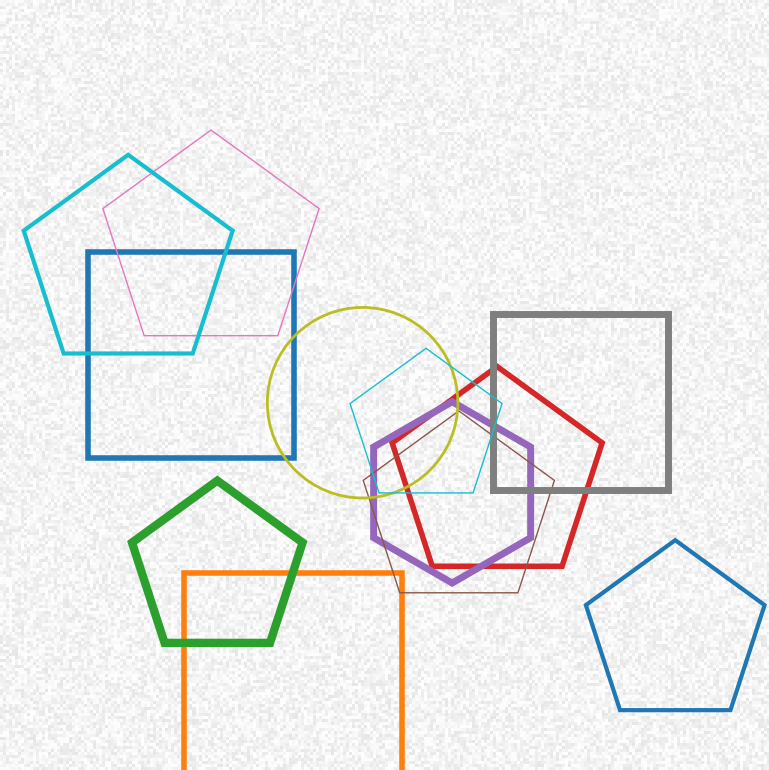[{"shape": "square", "thickness": 2, "radius": 0.67, "center": [0.248, 0.539]}, {"shape": "pentagon", "thickness": 1.5, "radius": 0.61, "center": [0.877, 0.176]}, {"shape": "square", "thickness": 2, "radius": 0.71, "center": [0.38, 0.114]}, {"shape": "pentagon", "thickness": 3, "radius": 0.58, "center": [0.282, 0.259]}, {"shape": "pentagon", "thickness": 2, "radius": 0.72, "center": [0.646, 0.381]}, {"shape": "hexagon", "thickness": 2.5, "radius": 0.59, "center": [0.587, 0.361]}, {"shape": "pentagon", "thickness": 0.5, "radius": 0.65, "center": [0.596, 0.336]}, {"shape": "pentagon", "thickness": 0.5, "radius": 0.74, "center": [0.274, 0.683]}, {"shape": "square", "thickness": 2.5, "radius": 0.57, "center": [0.754, 0.478]}, {"shape": "circle", "thickness": 1, "radius": 0.62, "center": [0.471, 0.477]}, {"shape": "pentagon", "thickness": 1.5, "radius": 0.71, "center": [0.166, 0.656]}, {"shape": "pentagon", "thickness": 0.5, "radius": 0.52, "center": [0.553, 0.444]}]